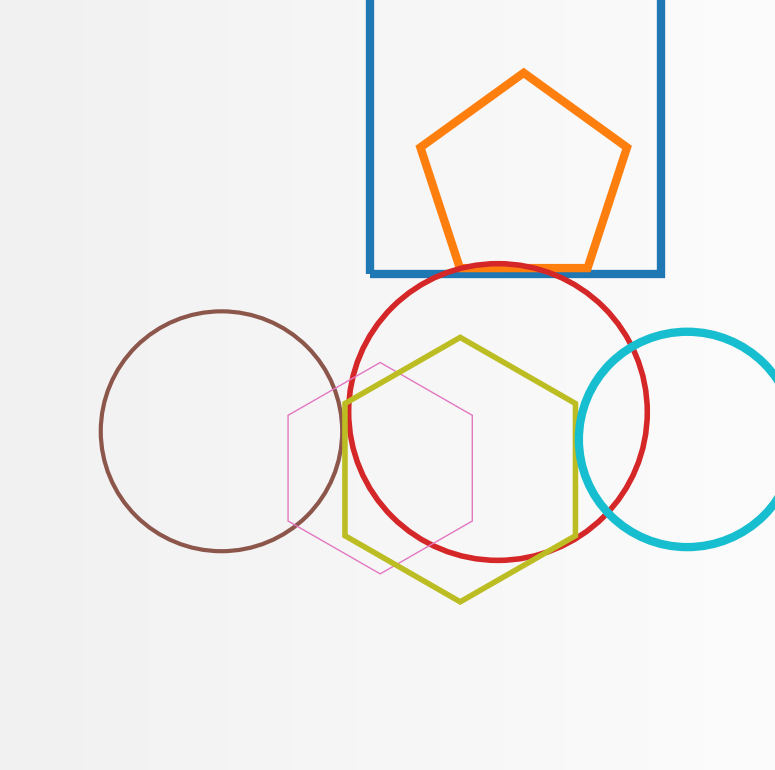[{"shape": "square", "thickness": 3, "radius": 0.94, "center": [0.665, 0.832]}, {"shape": "pentagon", "thickness": 3, "radius": 0.7, "center": [0.676, 0.765]}, {"shape": "circle", "thickness": 2, "radius": 0.96, "center": [0.643, 0.465]}, {"shape": "circle", "thickness": 1.5, "radius": 0.78, "center": [0.286, 0.44]}, {"shape": "hexagon", "thickness": 0.5, "radius": 0.69, "center": [0.491, 0.392]}, {"shape": "hexagon", "thickness": 2, "radius": 0.86, "center": [0.594, 0.39]}, {"shape": "circle", "thickness": 3, "radius": 0.7, "center": [0.887, 0.429]}]